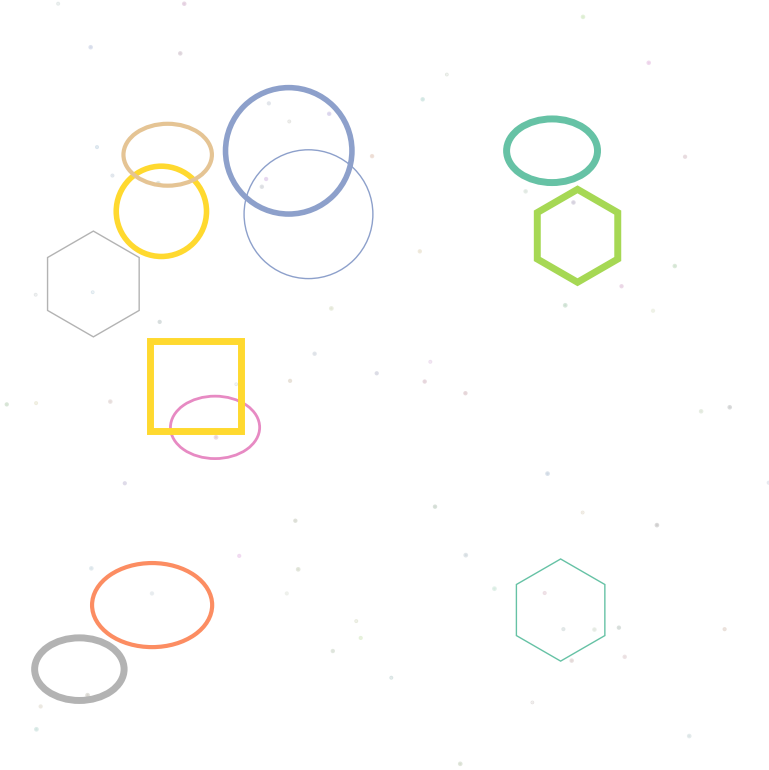[{"shape": "oval", "thickness": 2.5, "radius": 0.3, "center": [0.717, 0.804]}, {"shape": "hexagon", "thickness": 0.5, "radius": 0.33, "center": [0.728, 0.208]}, {"shape": "oval", "thickness": 1.5, "radius": 0.39, "center": [0.198, 0.214]}, {"shape": "circle", "thickness": 2, "radius": 0.41, "center": [0.375, 0.804]}, {"shape": "circle", "thickness": 0.5, "radius": 0.42, "center": [0.401, 0.722]}, {"shape": "oval", "thickness": 1, "radius": 0.29, "center": [0.279, 0.445]}, {"shape": "hexagon", "thickness": 2.5, "radius": 0.3, "center": [0.75, 0.694]}, {"shape": "square", "thickness": 2.5, "radius": 0.29, "center": [0.254, 0.499]}, {"shape": "circle", "thickness": 2, "radius": 0.29, "center": [0.21, 0.726]}, {"shape": "oval", "thickness": 1.5, "radius": 0.29, "center": [0.218, 0.799]}, {"shape": "hexagon", "thickness": 0.5, "radius": 0.34, "center": [0.121, 0.631]}, {"shape": "oval", "thickness": 2.5, "radius": 0.29, "center": [0.103, 0.131]}]